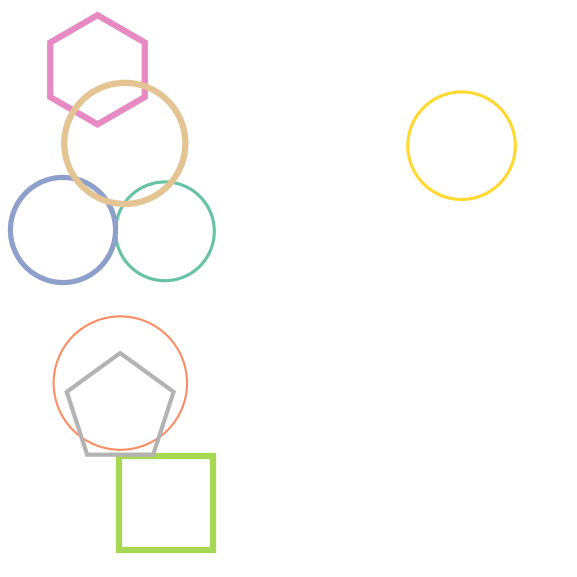[{"shape": "circle", "thickness": 1.5, "radius": 0.43, "center": [0.286, 0.599]}, {"shape": "circle", "thickness": 1, "radius": 0.58, "center": [0.208, 0.336]}, {"shape": "circle", "thickness": 2.5, "radius": 0.46, "center": [0.109, 0.601]}, {"shape": "hexagon", "thickness": 3, "radius": 0.47, "center": [0.169, 0.878]}, {"shape": "square", "thickness": 3, "radius": 0.41, "center": [0.288, 0.128]}, {"shape": "circle", "thickness": 1.5, "radius": 0.47, "center": [0.799, 0.747]}, {"shape": "circle", "thickness": 3, "radius": 0.52, "center": [0.216, 0.751]}, {"shape": "pentagon", "thickness": 2, "radius": 0.49, "center": [0.208, 0.291]}]